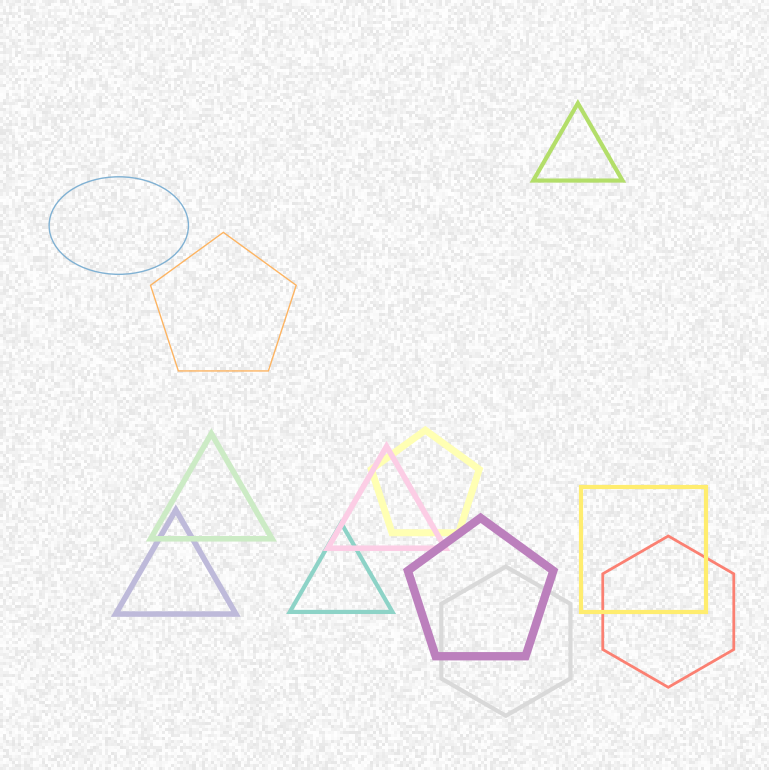[{"shape": "triangle", "thickness": 1.5, "radius": 0.38, "center": [0.443, 0.244]}, {"shape": "pentagon", "thickness": 2.5, "radius": 0.37, "center": [0.552, 0.368]}, {"shape": "triangle", "thickness": 2, "radius": 0.45, "center": [0.228, 0.248]}, {"shape": "hexagon", "thickness": 1, "radius": 0.49, "center": [0.868, 0.206]}, {"shape": "oval", "thickness": 0.5, "radius": 0.45, "center": [0.154, 0.707]}, {"shape": "pentagon", "thickness": 0.5, "radius": 0.5, "center": [0.29, 0.599]}, {"shape": "triangle", "thickness": 1.5, "radius": 0.33, "center": [0.75, 0.799]}, {"shape": "triangle", "thickness": 2, "radius": 0.44, "center": [0.502, 0.332]}, {"shape": "hexagon", "thickness": 1.5, "radius": 0.48, "center": [0.657, 0.167]}, {"shape": "pentagon", "thickness": 3, "radius": 0.5, "center": [0.624, 0.228]}, {"shape": "triangle", "thickness": 2, "radius": 0.46, "center": [0.274, 0.346]}, {"shape": "square", "thickness": 1.5, "radius": 0.4, "center": [0.835, 0.286]}]